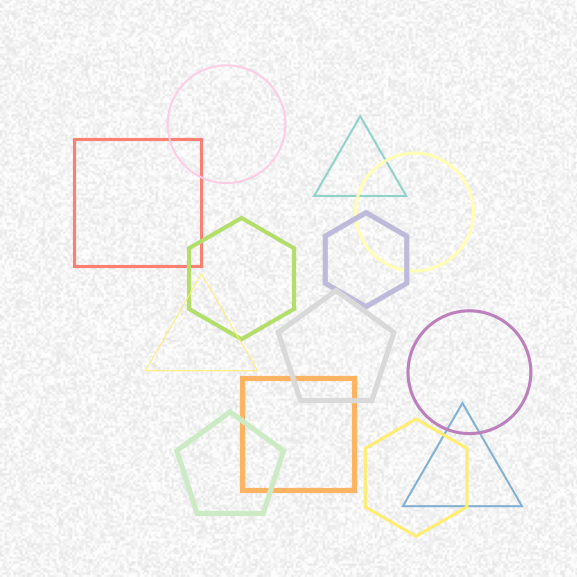[{"shape": "triangle", "thickness": 1, "radius": 0.46, "center": [0.624, 0.706]}, {"shape": "circle", "thickness": 1.5, "radius": 0.51, "center": [0.718, 0.632]}, {"shape": "hexagon", "thickness": 2.5, "radius": 0.41, "center": [0.634, 0.549]}, {"shape": "square", "thickness": 1.5, "radius": 0.55, "center": [0.238, 0.649]}, {"shape": "triangle", "thickness": 1, "radius": 0.6, "center": [0.801, 0.182]}, {"shape": "square", "thickness": 2.5, "radius": 0.49, "center": [0.516, 0.248]}, {"shape": "hexagon", "thickness": 2, "radius": 0.53, "center": [0.418, 0.517]}, {"shape": "circle", "thickness": 1, "radius": 0.51, "center": [0.392, 0.784]}, {"shape": "pentagon", "thickness": 2.5, "radius": 0.53, "center": [0.582, 0.391]}, {"shape": "circle", "thickness": 1.5, "radius": 0.53, "center": [0.813, 0.355]}, {"shape": "pentagon", "thickness": 2.5, "radius": 0.49, "center": [0.398, 0.189]}, {"shape": "hexagon", "thickness": 1.5, "radius": 0.51, "center": [0.721, 0.172]}, {"shape": "triangle", "thickness": 0.5, "radius": 0.56, "center": [0.349, 0.413]}]